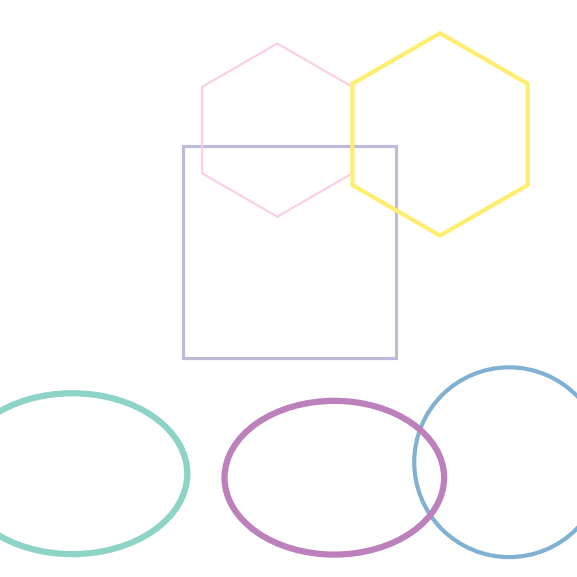[{"shape": "oval", "thickness": 3, "radius": 0.99, "center": [0.125, 0.179]}, {"shape": "square", "thickness": 1.5, "radius": 0.92, "center": [0.501, 0.563]}, {"shape": "circle", "thickness": 2, "radius": 0.82, "center": [0.882, 0.199]}, {"shape": "hexagon", "thickness": 1, "radius": 0.75, "center": [0.48, 0.774]}, {"shape": "oval", "thickness": 3, "radius": 0.95, "center": [0.579, 0.172]}, {"shape": "hexagon", "thickness": 2, "radius": 0.88, "center": [0.762, 0.766]}]